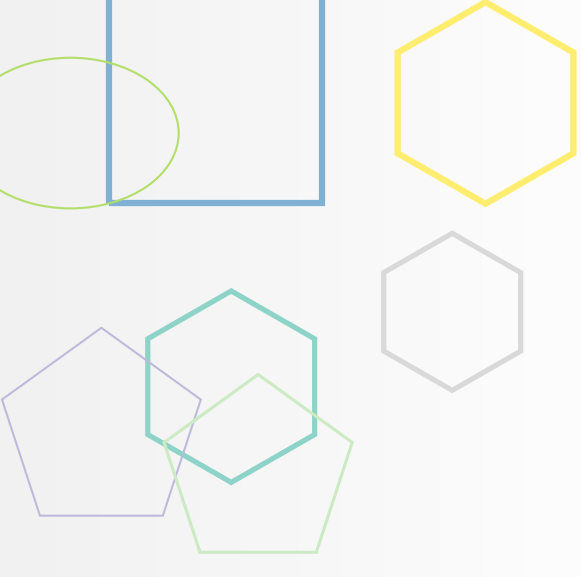[{"shape": "hexagon", "thickness": 2.5, "radius": 0.83, "center": [0.398, 0.33]}, {"shape": "pentagon", "thickness": 1, "radius": 0.9, "center": [0.174, 0.252]}, {"shape": "square", "thickness": 3, "radius": 0.92, "center": [0.371, 0.831]}, {"shape": "oval", "thickness": 1, "radius": 0.93, "center": [0.121, 0.769]}, {"shape": "hexagon", "thickness": 2.5, "radius": 0.68, "center": [0.778, 0.459]}, {"shape": "pentagon", "thickness": 1.5, "radius": 0.85, "center": [0.444, 0.18]}, {"shape": "hexagon", "thickness": 3, "radius": 0.87, "center": [0.835, 0.821]}]